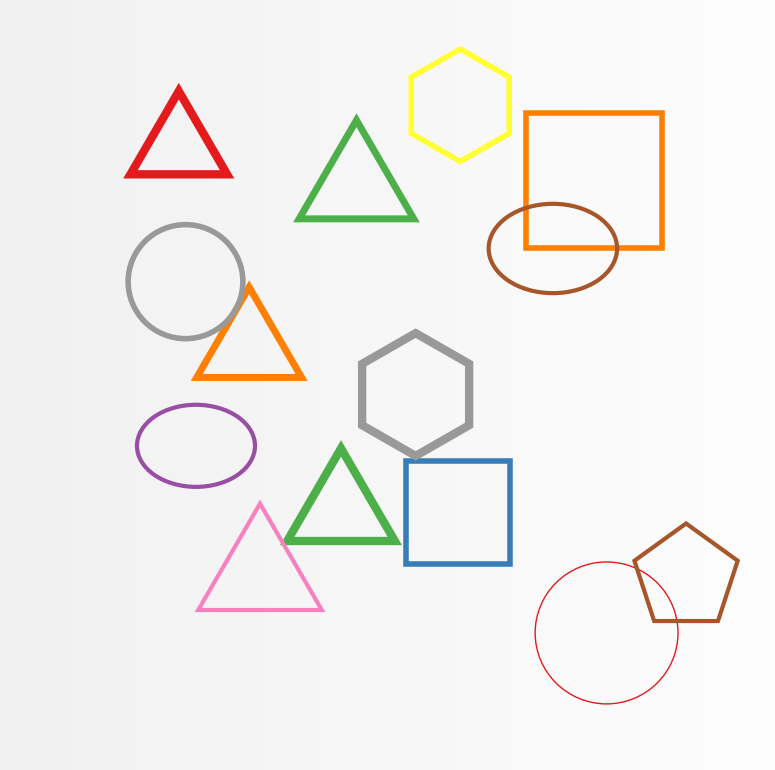[{"shape": "triangle", "thickness": 3, "radius": 0.36, "center": [0.231, 0.81]}, {"shape": "circle", "thickness": 0.5, "radius": 0.46, "center": [0.783, 0.178]}, {"shape": "square", "thickness": 2, "radius": 0.34, "center": [0.591, 0.334]}, {"shape": "triangle", "thickness": 3, "radius": 0.4, "center": [0.44, 0.337]}, {"shape": "triangle", "thickness": 2.5, "radius": 0.43, "center": [0.46, 0.758]}, {"shape": "oval", "thickness": 1.5, "radius": 0.38, "center": [0.253, 0.421]}, {"shape": "triangle", "thickness": 2.5, "radius": 0.39, "center": [0.321, 0.549]}, {"shape": "square", "thickness": 2, "radius": 0.44, "center": [0.766, 0.765]}, {"shape": "hexagon", "thickness": 2, "radius": 0.36, "center": [0.594, 0.863]}, {"shape": "pentagon", "thickness": 1.5, "radius": 0.35, "center": [0.885, 0.25]}, {"shape": "oval", "thickness": 1.5, "radius": 0.41, "center": [0.713, 0.677]}, {"shape": "triangle", "thickness": 1.5, "radius": 0.46, "center": [0.336, 0.254]}, {"shape": "circle", "thickness": 2, "radius": 0.37, "center": [0.239, 0.634]}, {"shape": "hexagon", "thickness": 3, "radius": 0.4, "center": [0.536, 0.488]}]